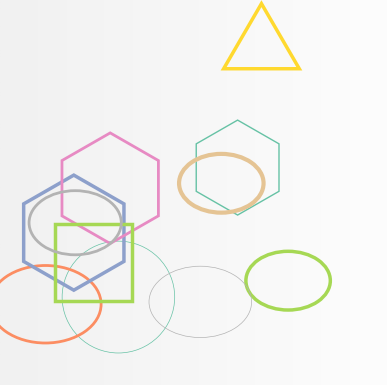[{"shape": "circle", "thickness": 0.5, "radius": 0.73, "center": [0.306, 0.228]}, {"shape": "hexagon", "thickness": 1, "radius": 0.62, "center": [0.613, 0.565]}, {"shape": "oval", "thickness": 2, "radius": 0.72, "center": [0.117, 0.21]}, {"shape": "hexagon", "thickness": 2.5, "radius": 0.75, "center": [0.19, 0.396]}, {"shape": "hexagon", "thickness": 2, "radius": 0.72, "center": [0.284, 0.511]}, {"shape": "oval", "thickness": 2.5, "radius": 0.54, "center": [0.744, 0.271]}, {"shape": "square", "thickness": 2.5, "radius": 0.5, "center": [0.241, 0.319]}, {"shape": "triangle", "thickness": 2.5, "radius": 0.56, "center": [0.675, 0.878]}, {"shape": "oval", "thickness": 3, "radius": 0.55, "center": [0.571, 0.524]}, {"shape": "oval", "thickness": 2, "radius": 0.59, "center": [0.194, 0.421]}, {"shape": "oval", "thickness": 0.5, "radius": 0.66, "center": [0.517, 0.216]}]